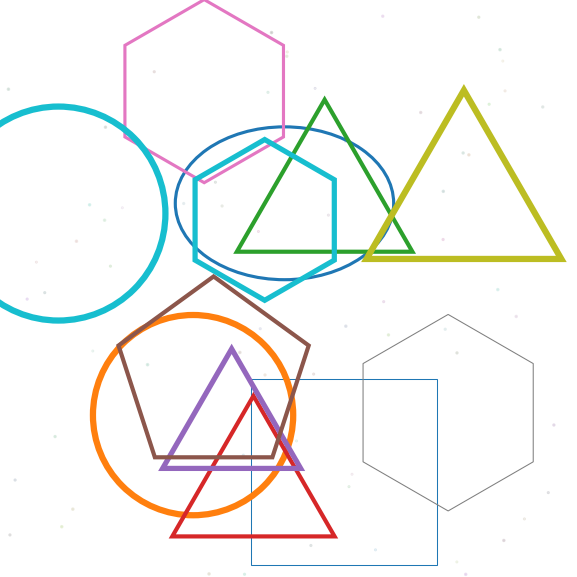[{"shape": "square", "thickness": 0.5, "radius": 0.81, "center": [0.596, 0.183]}, {"shape": "oval", "thickness": 1.5, "radius": 0.95, "center": [0.493, 0.647]}, {"shape": "circle", "thickness": 3, "radius": 0.87, "center": [0.334, 0.28]}, {"shape": "triangle", "thickness": 2, "radius": 0.88, "center": [0.562, 0.651]}, {"shape": "triangle", "thickness": 2, "radius": 0.81, "center": [0.439, 0.151]}, {"shape": "triangle", "thickness": 2.5, "radius": 0.69, "center": [0.401, 0.257]}, {"shape": "pentagon", "thickness": 2, "radius": 0.87, "center": [0.37, 0.347]}, {"shape": "hexagon", "thickness": 1.5, "radius": 0.79, "center": [0.354, 0.841]}, {"shape": "hexagon", "thickness": 0.5, "radius": 0.85, "center": [0.776, 0.285]}, {"shape": "triangle", "thickness": 3, "radius": 0.97, "center": [0.803, 0.648]}, {"shape": "hexagon", "thickness": 2.5, "radius": 0.7, "center": [0.458, 0.618]}, {"shape": "circle", "thickness": 3, "radius": 0.93, "center": [0.101, 0.629]}]